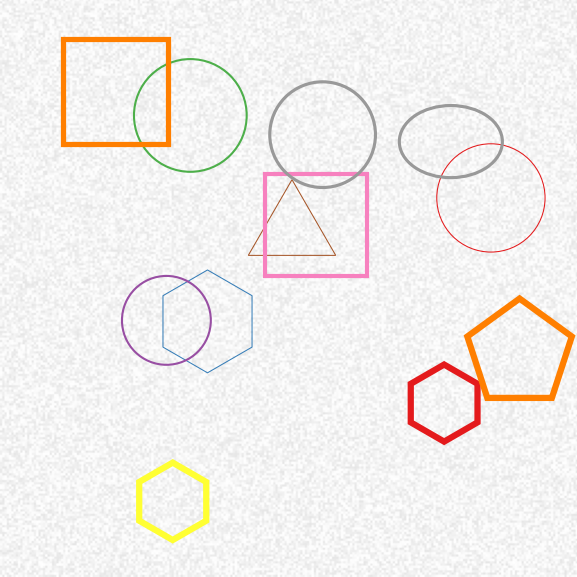[{"shape": "circle", "thickness": 0.5, "radius": 0.47, "center": [0.85, 0.656]}, {"shape": "hexagon", "thickness": 3, "radius": 0.33, "center": [0.769, 0.301]}, {"shape": "hexagon", "thickness": 0.5, "radius": 0.45, "center": [0.359, 0.443]}, {"shape": "circle", "thickness": 1, "radius": 0.49, "center": [0.33, 0.799]}, {"shape": "circle", "thickness": 1, "radius": 0.38, "center": [0.288, 0.444]}, {"shape": "square", "thickness": 2.5, "radius": 0.45, "center": [0.2, 0.84]}, {"shape": "pentagon", "thickness": 3, "radius": 0.48, "center": [0.9, 0.387]}, {"shape": "hexagon", "thickness": 3, "radius": 0.34, "center": [0.299, 0.131]}, {"shape": "triangle", "thickness": 0.5, "radius": 0.44, "center": [0.506, 0.601]}, {"shape": "square", "thickness": 2, "radius": 0.44, "center": [0.548, 0.609]}, {"shape": "circle", "thickness": 1.5, "radius": 0.46, "center": [0.559, 0.766]}, {"shape": "oval", "thickness": 1.5, "radius": 0.45, "center": [0.781, 0.754]}]